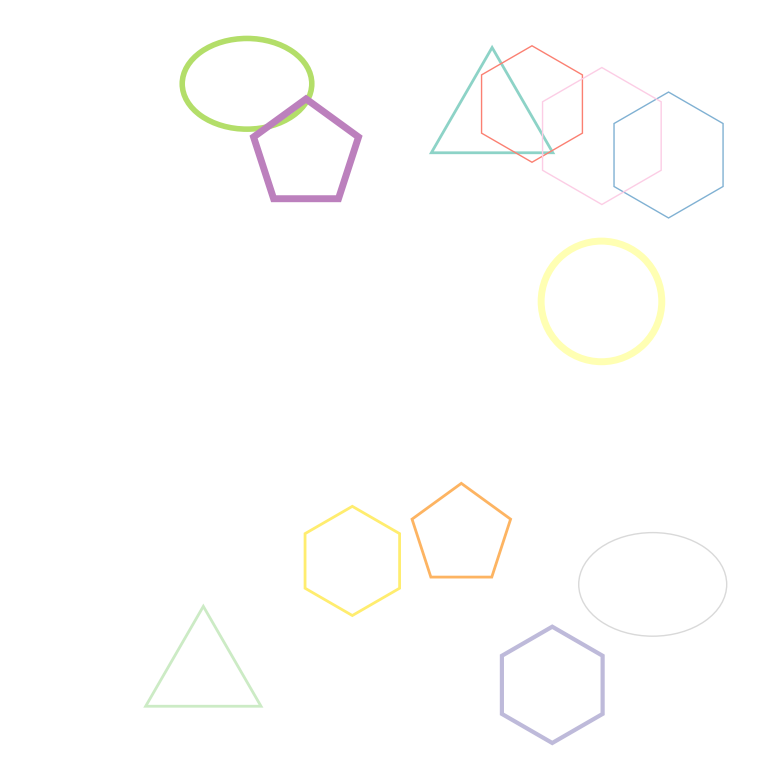[{"shape": "triangle", "thickness": 1, "radius": 0.46, "center": [0.639, 0.847]}, {"shape": "circle", "thickness": 2.5, "radius": 0.39, "center": [0.781, 0.609]}, {"shape": "hexagon", "thickness": 1.5, "radius": 0.38, "center": [0.717, 0.111]}, {"shape": "hexagon", "thickness": 0.5, "radius": 0.38, "center": [0.691, 0.865]}, {"shape": "hexagon", "thickness": 0.5, "radius": 0.41, "center": [0.868, 0.799]}, {"shape": "pentagon", "thickness": 1, "radius": 0.34, "center": [0.599, 0.305]}, {"shape": "oval", "thickness": 2, "radius": 0.42, "center": [0.321, 0.891]}, {"shape": "hexagon", "thickness": 0.5, "radius": 0.44, "center": [0.782, 0.823]}, {"shape": "oval", "thickness": 0.5, "radius": 0.48, "center": [0.848, 0.241]}, {"shape": "pentagon", "thickness": 2.5, "radius": 0.36, "center": [0.397, 0.8]}, {"shape": "triangle", "thickness": 1, "radius": 0.43, "center": [0.264, 0.126]}, {"shape": "hexagon", "thickness": 1, "radius": 0.35, "center": [0.458, 0.272]}]